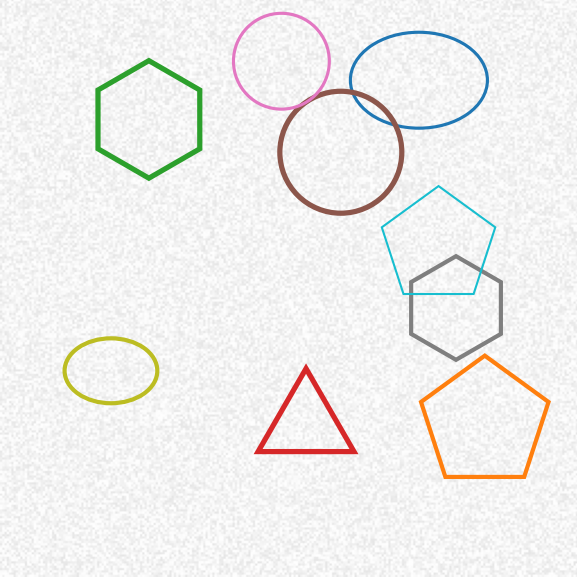[{"shape": "oval", "thickness": 1.5, "radius": 0.59, "center": [0.725, 0.86]}, {"shape": "pentagon", "thickness": 2, "radius": 0.58, "center": [0.839, 0.267]}, {"shape": "hexagon", "thickness": 2.5, "radius": 0.51, "center": [0.258, 0.792]}, {"shape": "triangle", "thickness": 2.5, "radius": 0.48, "center": [0.53, 0.265]}, {"shape": "circle", "thickness": 2.5, "radius": 0.53, "center": [0.59, 0.736]}, {"shape": "circle", "thickness": 1.5, "radius": 0.41, "center": [0.487, 0.893]}, {"shape": "hexagon", "thickness": 2, "radius": 0.45, "center": [0.79, 0.466]}, {"shape": "oval", "thickness": 2, "radius": 0.4, "center": [0.192, 0.357]}, {"shape": "pentagon", "thickness": 1, "radius": 0.52, "center": [0.759, 0.574]}]